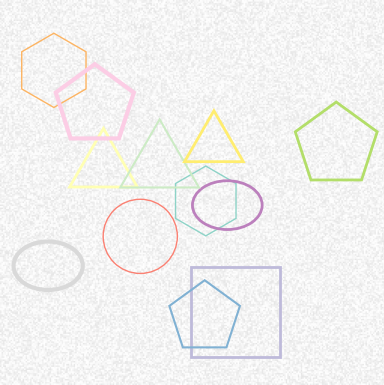[{"shape": "hexagon", "thickness": 1, "radius": 0.45, "center": [0.535, 0.478]}, {"shape": "triangle", "thickness": 2, "radius": 0.51, "center": [0.269, 0.565]}, {"shape": "square", "thickness": 2, "radius": 0.58, "center": [0.611, 0.19]}, {"shape": "circle", "thickness": 1, "radius": 0.48, "center": [0.364, 0.386]}, {"shape": "pentagon", "thickness": 1.5, "radius": 0.48, "center": [0.532, 0.176]}, {"shape": "hexagon", "thickness": 1, "radius": 0.48, "center": [0.14, 0.817]}, {"shape": "pentagon", "thickness": 2, "radius": 0.56, "center": [0.873, 0.623]}, {"shape": "pentagon", "thickness": 3, "radius": 0.53, "center": [0.246, 0.727]}, {"shape": "oval", "thickness": 3, "radius": 0.45, "center": [0.125, 0.31]}, {"shape": "oval", "thickness": 2, "radius": 0.45, "center": [0.59, 0.467]}, {"shape": "triangle", "thickness": 1.5, "radius": 0.59, "center": [0.415, 0.572]}, {"shape": "triangle", "thickness": 2, "radius": 0.44, "center": [0.556, 0.624]}]